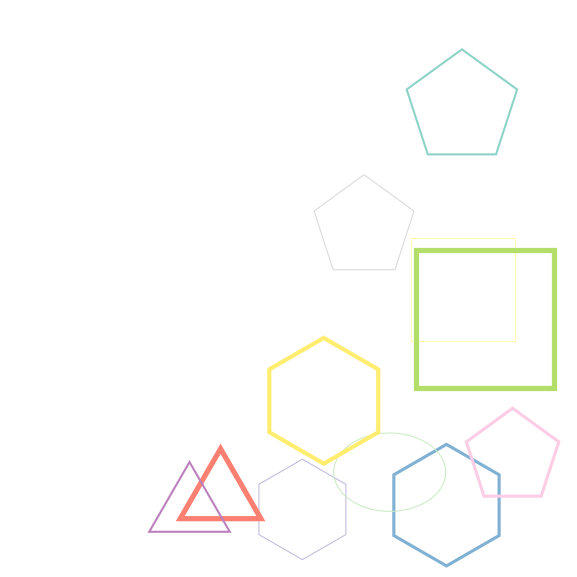[{"shape": "pentagon", "thickness": 1, "radius": 0.5, "center": [0.8, 0.813]}, {"shape": "square", "thickness": 0.5, "radius": 0.45, "center": [0.802, 0.498]}, {"shape": "hexagon", "thickness": 0.5, "radius": 0.43, "center": [0.524, 0.117]}, {"shape": "triangle", "thickness": 2.5, "radius": 0.4, "center": [0.382, 0.141]}, {"shape": "hexagon", "thickness": 1.5, "radius": 0.53, "center": [0.773, 0.124]}, {"shape": "square", "thickness": 2.5, "radius": 0.6, "center": [0.84, 0.446]}, {"shape": "pentagon", "thickness": 1.5, "radius": 0.42, "center": [0.888, 0.208]}, {"shape": "pentagon", "thickness": 0.5, "radius": 0.45, "center": [0.63, 0.606]}, {"shape": "triangle", "thickness": 1, "radius": 0.4, "center": [0.328, 0.119]}, {"shape": "oval", "thickness": 0.5, "radius": 0.48, "center": [0.675, 0.181]}, {"shape": "hexagon", "thickness": 2, "radius": 0.54, "center": [0.561, 0.305]}]